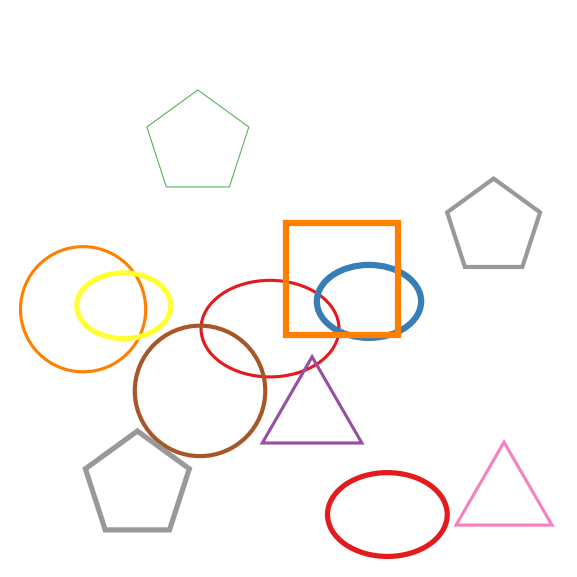[{"shape": "oval", "thickness": 1.5, "radius": 0.6, "center": [0.468, 0.43]}, {"shape": "oval", "thickness": 2.5, "radius": 0.52, "center": [0.671, 0.108]}, {"shape": "oval", "thickness": 3, "radius": 0.45, "center": [0.639, 0.477]}, {"shape": "pentagon", "thickness": 0.5, "radius": 0.46, "center": [0.343, 0.751]}, {"shape": "triangle", "thickness": 1.5, "radius": 0.5, "center": [0.54, 0.282]}, {"shape": "circle", "thickness": 1.5, "radius": 0.54, "center": [0.144, 0.464]}, {"shape": "square", "thickness": 3, "radius": 0.48, "center": [0.592, 0.516]}, {"shape": "oval", "thickness": 2.5, "radius": 0.41, "center": [0.214, 0.47]}, {"shape": "circle", "thickness": 2, "radius": 0.56, "center": [0.346, 0.322]}, {"shape": "triangle", "thickness": 1.5, "radius": 0.48, "center": [0.873, 0.138]}, {"shape": "pentagon", "thickness": 2, "radius": 0.42, "center": [0.855, 0.605]}, {"shape": "pentagon", "thickness": 2.5, "radius": 0.47, "center": [0.238, 0.158]}]